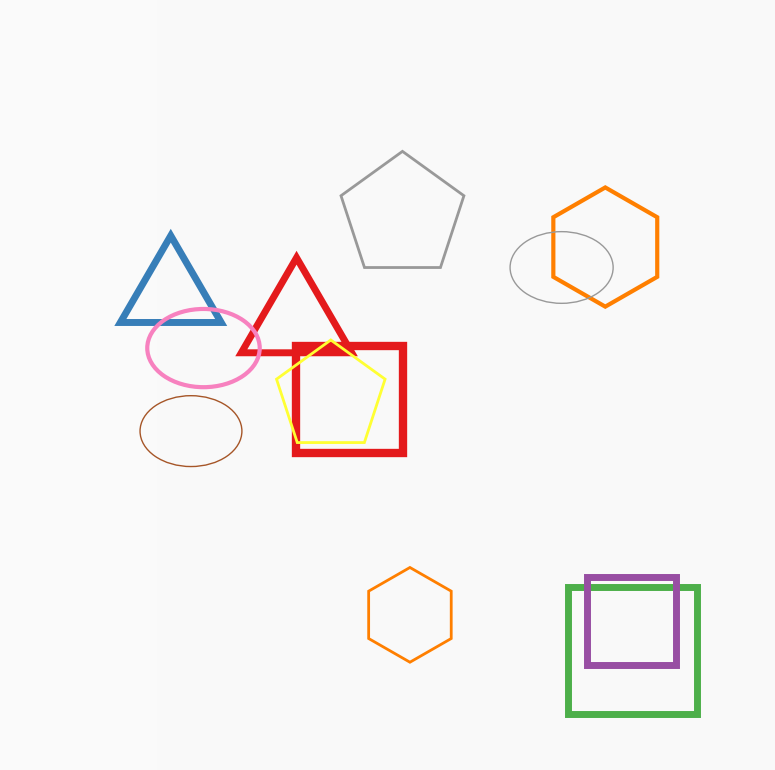[{"shape": "triangle", "thickness": 2.5, "radius": 0.41, "center": [0.383, 0.583]}, {"shape": "square", "thickness": 3, "radius": 0.35, "center": [0.451, 0.481]}, {"shape": "triangle", "thickness": 2.5, "radius": 0.38, "center": [0.22, 0.619]}, {"shape": "square", "thickness": 2.5, "radius": 0.41, "center": [0.816, 0.155]}, {"shape": "square", "thickness": 2.5, "radius": 0.29, "center": [0.815, 0.194]}, {"shape": "hexagon", "thickness": 1.5, "radius": 0.39, "center": [0.781, 0.679]}, {"shape": "hexagon", "thickness": 1, "radius": 0.31, "center": [0.529, 0.201]}, {"shape": "pentagon", "thickness": 1, "radius": 0.37, "center": [0.427, 0.485]}, {"shape": "oval", "thickness": 0.5, "radius": 0.33, "center": [0.246, 0.44]}, {"shape": "oval", "thickness": 1.5, "radius": 0.36, "center": [0.263, 0.548]}, {"shape": "oval", "thickness": 0.5, "radius": 0.33, "center": [0.725, 0.653]}, {"shape": "pentagon", "thickness": 1, "radius": 0.42, "center": [0.519, 0.72]}]